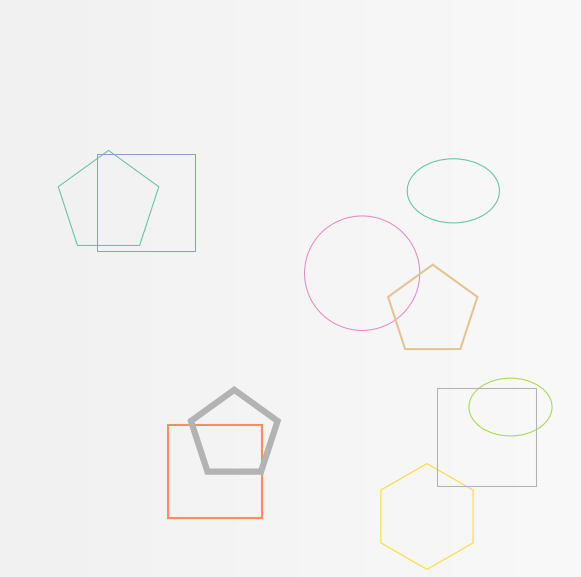[{"shape": "oval", "thickness": 0.5, "radius": 0.4, "center": [0.78, 0.669]}, {"shape": "pentagon", "thickness": 0.5, "radius": 0.45, "center": [0.187, 0.648]}, {"shape": "square", "thickness": 1, "radius": 0.4, "center": [0.37, 0.182]}, {"shape": "square", "thickness": 0.5, "radius": 0.42, "center": [0.252, 0.649]}, {"shape": "circle", "thickness": 0.5, "radius": 0.5, "center": [0.623, 0.526]}, {"shape": "oval", "thickness": 0.5, "radius": 0.36, "center": [0.878, 0.294]}, {"shape": "hexagon", "thickness": 0.5, "radius": 0.46, "center": [0.735, 0.105]}, {"shape": "pentagon", "thickness": 1, "radius": 0.4, "center": [0.744, 0.46]}, {"shape": "square", "thickness": 0.5, "radius": 0.42, "center": [0.837, 0.243]}, {"shape": "pentagon", "thickness": 3, "radius": 0.39, "center": [0.403, 0.246]}]